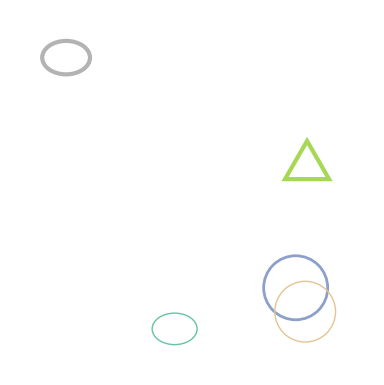[{"shape": "oval", "thickness": 1, "radius": 0.29, "center": [0.454, 0.146]}, {"shape": "circle", "thickness": 2, "radius": 0.42, "center": [0.768, 0.253]}, {"shape": "triangle", "thickness": 3, "radius": 0.33, "center": [0.798, 0.568]}, {"shape": "circle", "thickness": 1, "radius": 0.39, "center": [0.793, 0.19]}, {"shape": "oval", "thickness": 3, "radius": 0.31, "center": [0.172, 0.85]}]